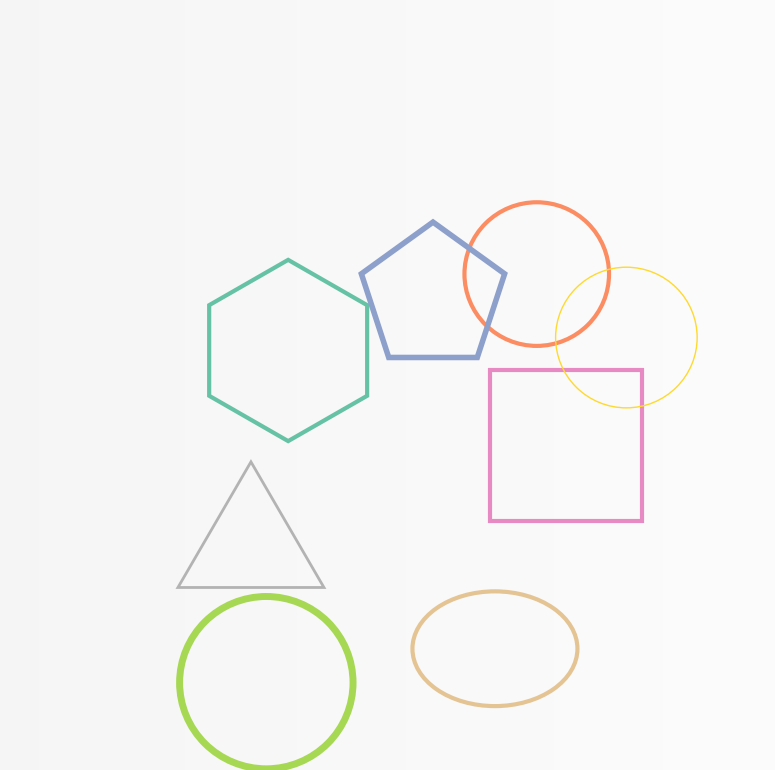[{"shape": "hexagon", "thickness": 1.5, "radius": 0.59, "center": [0.372, 0.545]}, {"shape": "circle", "thickness": 1.5, "radius": 0.47, "center": [0.693, 0.644]}, {"shape": "pentagon", "thickness": 2, "radius": 0.49, "center": [0.559, 0.614]}, {"shape": "square", "thickness": 1.5, "radius": 0.49, "center": [0.73, 0.422]}, {"shape": "circle", "thickness": 2.5, "radius": 0.56, "center": [0.344, 0.113]}, {"shape": "circle", "thickness": 0.5, "radius": 0.46, "center": [0.808, 0.562]}, {"shape": "oval", "thickness": 1.5, "radius": 0.53, "center": [0.639, 0.157]}, {"shape": "triangle", "thickness": 1, "radius": 0.54, "center": [0.324, 0.291]}]